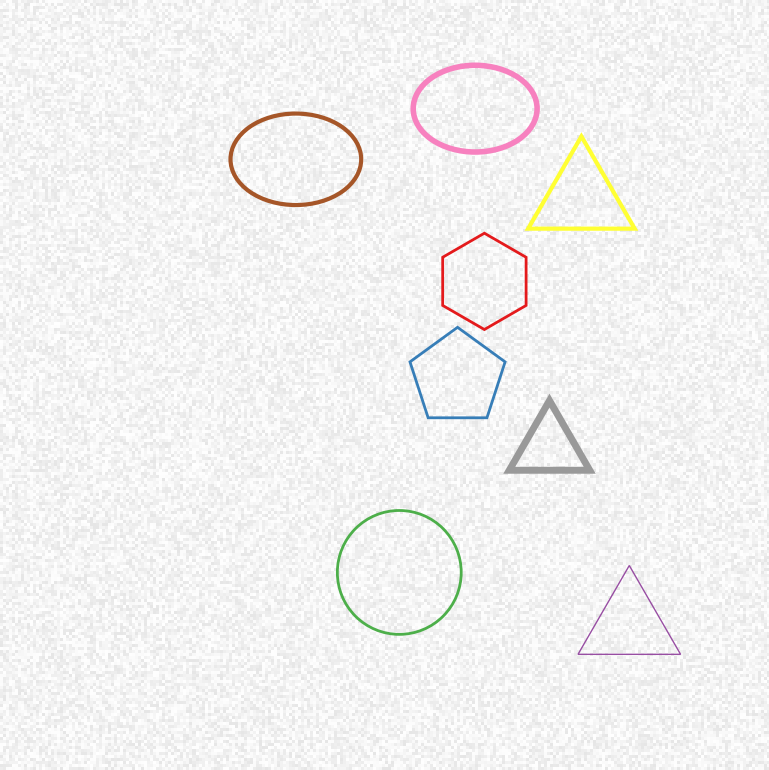[{"shape": "hexagon", "thickness": 1, "radius": 0.31, "center": [0.629, 0.635]}, {"shape": "pentagon", "thickness": 1, "radius": 0.32, "center": [0.594, 0.51]}, {"shape": "circle", "thickness": 1, "radius": 0.4, "center": [0.519, 0.257]}, {"shape": "triangle", "thickness": 0.5, "radius": 0.38, "center": [0.817, 0.189]}, {"shape": "triangle", "thickness": 1.5, "radius": 0.4, "center": [0.755, 0.743]}, {"shape": "oval", "thickness": 1.5, "radius": 0.42, "center": [0.384, 0.793]}, {"shape": "oval", "thickness": 2, "radius": 0.4, "center": [0.617, 0.859]}, {"shape": "triangle", "thickness": 2.5, "radius": 0.3, "center": [0.714, 0.419]}]